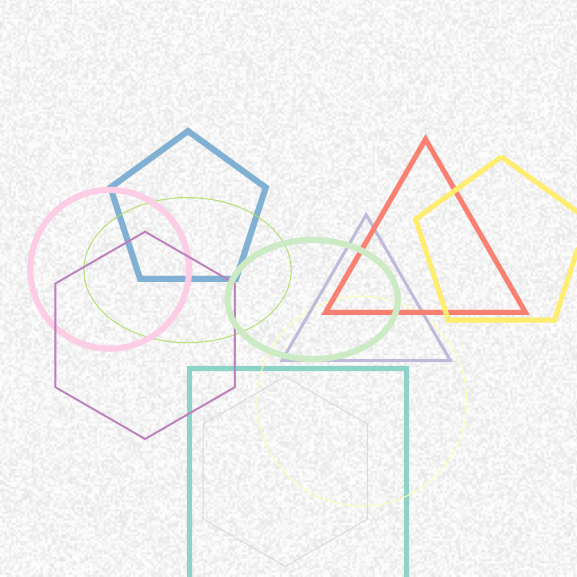[{"shape": "square", "thickness": 2.5, "radius": 0.94, "center": [0.515, 0.174]}, {"shape": "circle", "thickness": 0.5, "radius": 0.91, "center": [0.627, 0.304]}, {"shape": "triangle", "thickness": 1.5, "radius": 0.84, "center": [0.634, 0.459]}, {"shape": "triangle", "thickness": 2.5, "radius": 1.0, "center": [0.737, 0.558]}, {"shape": "pentagon", "thickness": 3, "radius": 0.71, "center": [0.326, 0.631]}, {"shape": "oval", "thickness": 0.5, "radius": 0.9, "center": [0.325, 0.531]}, {"shape": "circle", "thickness": 3, "radius": 0.69, "center": [0.19, 0.533]}, {"shape": "hexagon", "thickness": 0.5, "radius": 0.82, "center": [0.494, 0.183]}, {"shape": "hexagon", "thickness": 1, "radius": 0.9, "center": [0.251, 0.418]}, {"shape": "oval", "thickness": 3, "radius": 0.74, "center": [0.541, 0.481]}, {"shape": "pentagon", "thickness": 2.5, "radius": 0.78, "center": [0.868, 0.571]}]